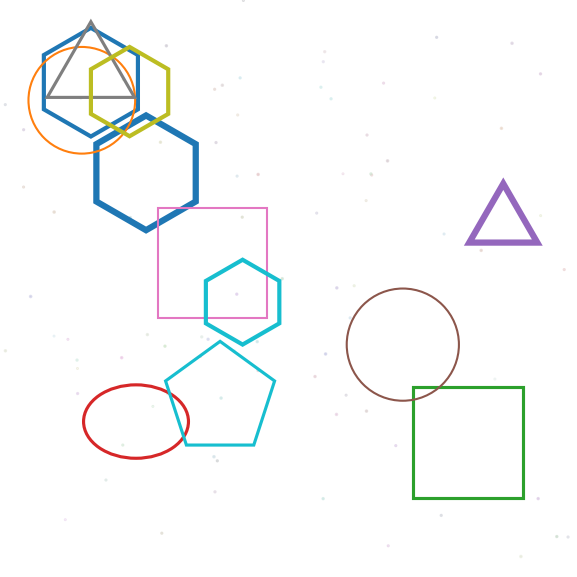[{"shape": "hexagon", "thickness": 3, "radius": 0.5, "center": [0.253, 0.7]}, {"shape": "hexagon", "thickness": 2, "radius": 0.47, "center": [0.157, 0.857]}, {"shape": "circle", "thickness": 1, "radius": 0.46, "center": [0.142, 0.825]}, {"shape": "square", "thickness": 1.5, "radius": 0.48, "center": [0.811, 0.233]}, {"shape": "oval", "thickness": 1.5, "radius": 0.45, "center": [0.236, 0.269]}, {"shape": "triangle", "thickness": 3, "radius": 0.34, "center": [0.871, 0.613]}, {"shape": "circle", "thickness": 1, "radius": 0.49, "center": [0.698, 0.402]}, {"shape": "square", "thickness": 1, "radius": 0.47, "center": [0.368, 0.544]}, {"shape": "triangle", "thickness": 1.5, "radius": 0.44, "center": [0.157, 0.874]}, {"shape": "hexagon", "thickness": 2, "radius": 0.39, "center": [0.224, 0.841]}, {"shape": "hexagon", "thickness": 2, "radius": 0.37, "center": [0.42, 0.476]}, {"shape": "pentagon", "thickness": 1.5, "radius": 0.5, "center": [0.381, 0.309]}]